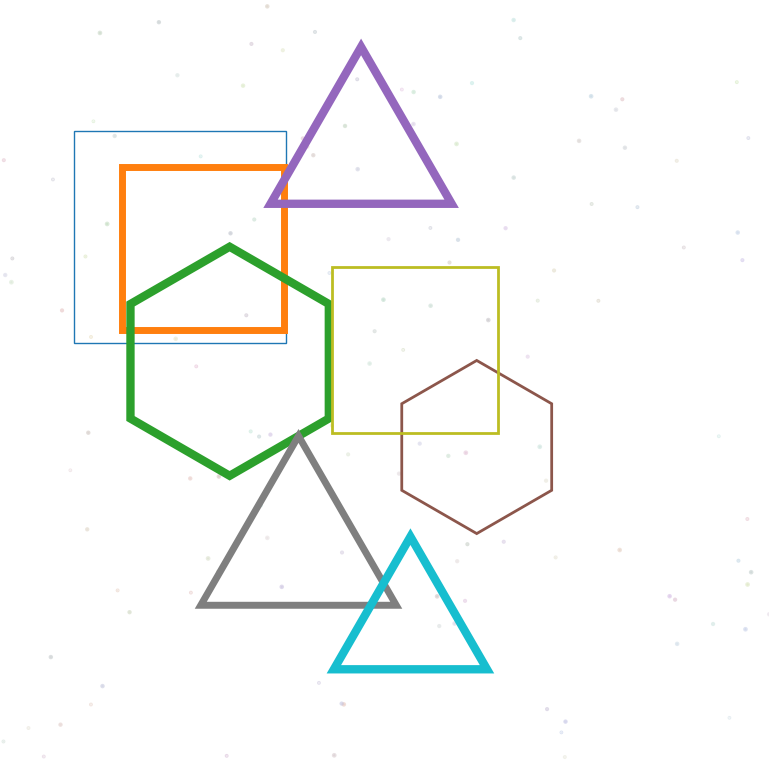[{"shape": "square", "thickness": 0.5, "radius": 0.69, "center": [0.234, 0.692]}, {"shape": "square", "thickness": 2.5, "radius": 0.53, "center": [0.263, 0.678]}, {"shape": "hexagon", "thickness": 3, "radius": 0.74, "center": [0.298, 0.531]}, {"shape": "triangle", "thickness": 3, "radius": 0.68, "center": [0.469, 0.803]}, {"shape": "hexagon", "thickness": 1, "radius": 0.56, "center": [0.619, 0.419]}, {"shape": "triangle", "thickness": 2.5, "radius": 0.73, "center": [0.388, 0.287]}, {"shape": "square", "thickness": 1, "radius": 0.54, "center": [0.539, 0.546]}, {"shape": "triangle", "thickness": 3, "radius": 0.57, "center": [0.533, 0.188]}]